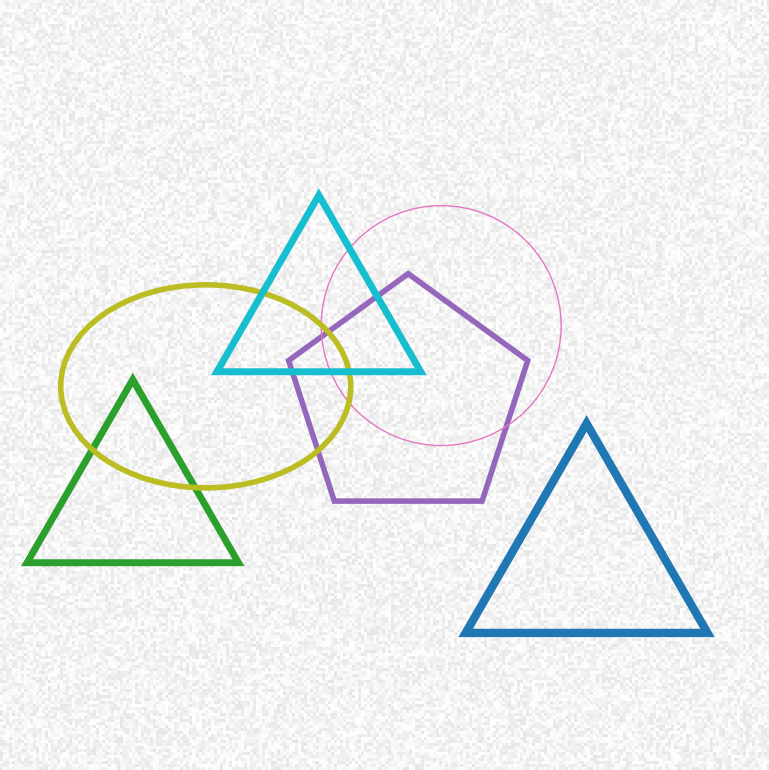[{"shape": "triangle", "thickness": 3, "radius": 0.91, "center": [0.762, 0.269]}, {"shape": "triangle", "thickness": 2.5, "radius": 0.79, "center": [0.172, 0.348]}, {"shape": "pentagon", "thickness": 2, "radius": 0.82, "center": [0.53, 0.481]}, {"shape": "circle", "thickness": 0.5, "radius": 0.78, "center": [0.573, 0.577]}, {"shape": "oval", "thickness": 2, "radius": 0.94, "center": [0.267, 0.498]}, {"shape": "triangle", "thickness": 2.5, "radius": 0.76, "center": [0.414, 0.594]}]